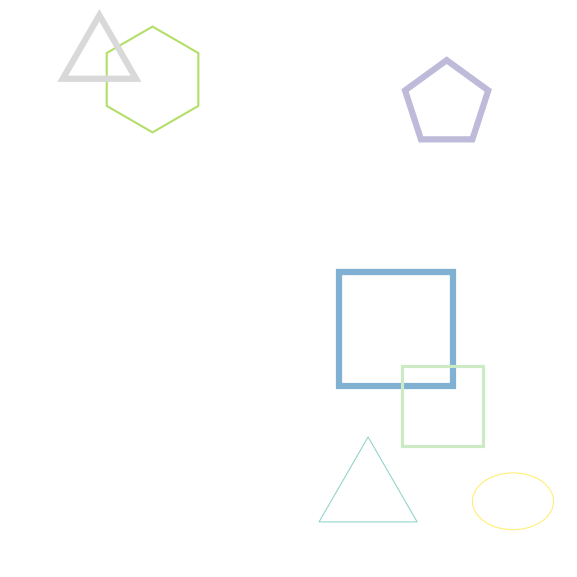[{"shape": "triangle", "thickness": 0.5, "radius": 0.49, "center": [0.637, 0.144]}, {"shape": "pentagon", "thickness": 3, "radius": 0.38, "center": [0.773, 0.819]}, {"shape": "square", "thickness": 3, "radius": 0.49, "center": [0.686, 0.429]}, {"shape": "hexagon", "thickness": 1, "radius": 0.46, "center": [0.264, 0.862]}, {"shape": "triangle", "thickness": 3, "radius": 0.37, "center": [0.172, 0.899]}, {"shape": "square", "thickness": 1.5, "radius": 0.35, "center": [0.766, 0.296]}, {"shape": "oval", "thickness": 0.5, "radius": 0.35, "center": [0.888, 0.131]}]